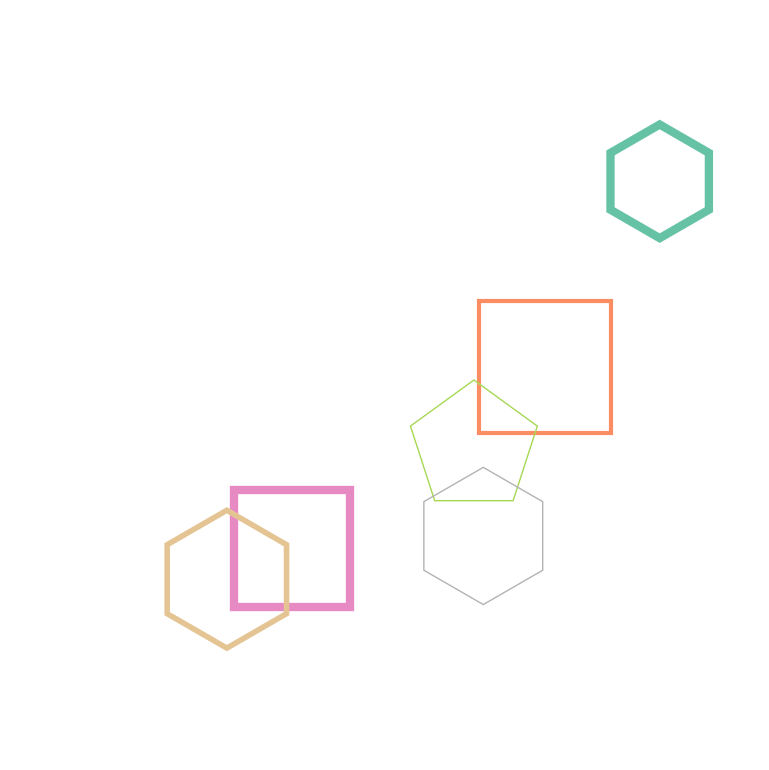[{"shape": "hexagon", "thickness": 3, "radius": 0.37, "center": [0.857, 0.765]}, {"shape": "square", "thickness": 1.5, "radius": 0.43, "center": [0.708, 0.524]}, {"shape": "square", "thickness": 3, "radius": 0.38, "center": [0.379, 0.288]}, {"shape": "pentagon", "thickness": 0.5, "radius": 0.43, "center": [0.615, 0.42]}, {"shape": "hexagon", "thickness": 2, "radius": 0.45, "center": [0.295, 0.248]}, {"shape": "hexagon", "thickness": 0.5, "radius": 0.45, "center": [0.628, 0.304]}]